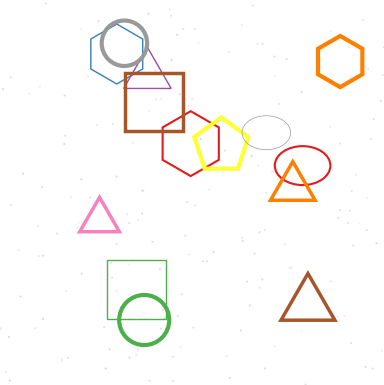[{"shape": "hexagon", "thickness": 1.5, "radius": 0.42, "center": [0.495, 0.627]}, {"shape": "oval", "thickness": 1.5, "radius": 0.36, "center": [0.786, 0.57]}, {"shape": "hexagon", "thickness": 1, "radius": 0.39, "center": [0.303, 0.86]}, {"shape": "circle", "thickness": 3, "radius": 0.33, "center": [0.375, 0.169]}, {"shape": "square", "thickness": 1, "radius": 0.39, "center": [0.354, 0.249]}, {"shape": "triangle", "thickness": 1, "radius": 0.36, "center": [0.383, 0.806]}, {"shape": "triangle", "thickness": 2.5, "radius": 0.33, "center": [0.76, 0.513]}, {"shape": "hexagon", "thickness": 3, "radius": 0.33, "center": [0.884, 0.84]}, {"shape": "pentagon", "thickness": 3, "radius": 0.37, "center": [0.575, 0.621]}, {"shape": "triangle", "thickness": 2.5, "radius": 0.4, "center": [0.8, 0.209]}, {"shape": "square", "thickness": 2.5, "radius": 0.38, "center": [0.4, 0.734]}, {"shape": "triangle", "thickness": 2.5, "radius": 0.3, "center": [0.259, 0.428]}, {"shape": "circle", "thickness": 3, "radius": 0.3, "center": [0.323, 0.888]}, {"shape": "oval", "thickness": 0.5, "radius": 0.32, "center": [0.692, 0.655]}]